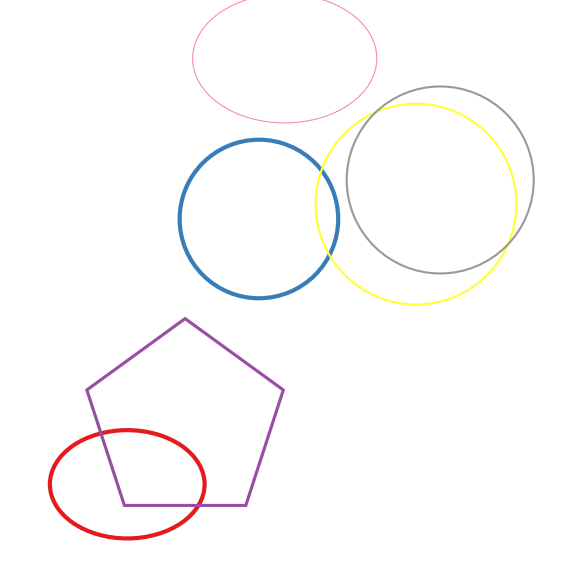[{"shape": "oval", "thickness": 2, "radius": 0.67, "center": [0.22, 0.161]}, {"shape": "circle", "thickness": 2, "radius": 0.69, "center": [0.448, 0.62]}, {"shape": "pentagon", "thickness": 1.5, "radius": 0.89, "center": [0.321, 0.269]}, {"shape": "circle", "thickness": 1, "radius": 0.87, "center": [0.72, 0.646]}, {"shape": "oval", "thickness": 0.5, "radius": 0.8, "center": [0.493, 0.898]}, {"shape": "circle", "thickness": 1, "radius": 0.81, "center": [0.762, 0.687]}]